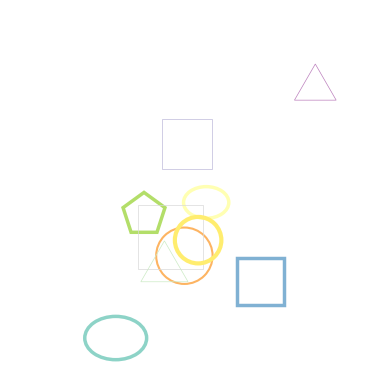[{"shape": "oval", "thickness": 2.5, "radius": 0.4, "center": [0.301, 0.122]}, {"shape": "oval", "thickness": 2.5, "radius": 0.29, "center": [0.536, 0.474]}, {"shape": "square", "thickness": 0.5, "radius": 0.33, "center": [0.485, 0.626]}, {"shape": "square", "thickness": 2.5, "radius": 0.31, "center": [0.677, 0.27]}, {"shape": "circle", "thickness": 1.5, "radius": 0.37, "center": [0.479, 0.336]}, {"shape": "pentagon", "thickness": 2.5, "radius": 0.29, "center": [0.374, 0.443]}, {"shape": "square", "thickness": 0.5, "radius": 0.42, "center": [0.443, 0.385]}, {"shape": "triangle", "thickness": 0.5, "radius": 0.31, "center": [0.819, 0.771]}, {"shape": "triangle", "thickness": 0.5, "radius": 0.35, "center": [0.427, 0.304]}, {"shape": "circle", "thickness": 3, "radius": 0.3, "center": [0.515, 0.376]}]